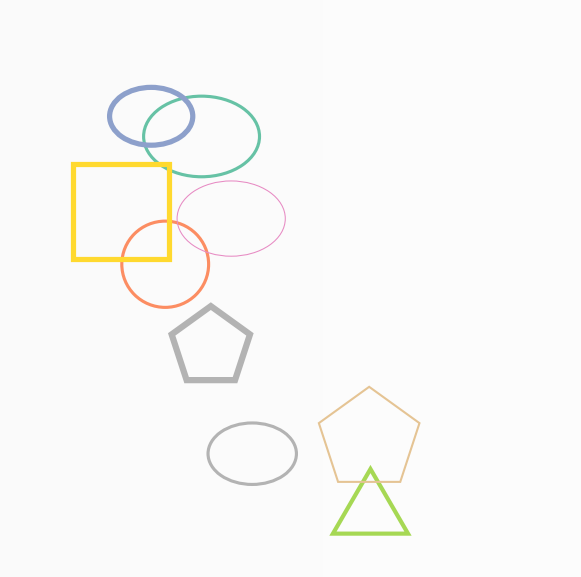[{"shape": "oval", "thickness": 1.5, "radius": 0.5, "center": [0.347, 0.763]}, {"shape": "circle", "thickness": 1.5, "radius": 0.37, "center": [0.284, 0.542]}, {"shape": "oval", "thickness": 2.5, "radius": 0.36, "center": [0.26, 0.798]}, {"shape": "oval", "thickness": 0.5, "radius": 0.47, "center": [0.398, 0.621]}, {"shape": "triangle", "thickness": 2, "radius": 0.37, "center": [0.637, 0.112]}, {"shape": "square", "thickness": 2.5, "radius": 0.41, "center": [0.208, 0.633]}, {"shape": "pentagon", "thickness": 1, "radius": 0.45, "center": [0.635, 0.238]}, {"shape": "oval", "thickness": 1.5, "radius": 0.38, "center": [0.434, 0.213]}, {"shape": "pentagon", "thickness": 3, "radius": 0.35, "center": [0.363, 0.398]}]